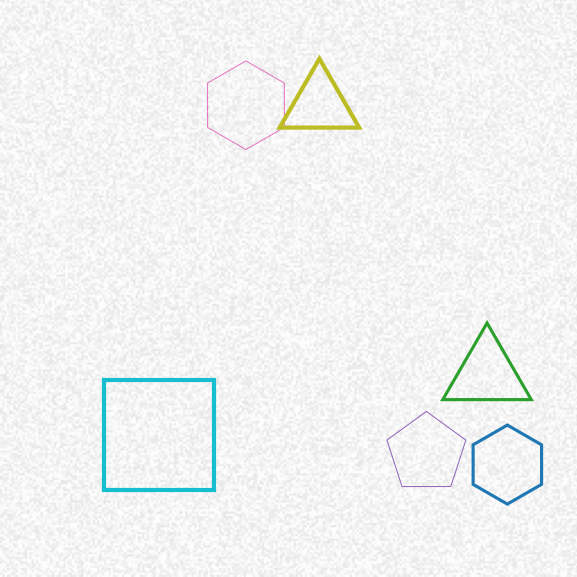[{"shape": "hexagon", "thickness": 1.5, "radius": 0.34, "center": [0.879, 0.195]}, {"shape": "triangle", "thickness": 1.5, "radius": 0.44, "center": [0.843, 0.351]}, {"shape": "pentagon", "thickness": 0.5, "radius": 0.36, "center": [0.738, 0.215]}, {"shape": "hexagon", "thickness": 0.5, "radius": 0.38, "center": [0.426, 0.817]}, {"shape": "triangle", "thickness": 2, "radius": 0.4, "center": [0.553, 0.818]}, {"shape": "square", "thickness": 2, "radius": 0.48, "center": [0.276, 0.246]}]